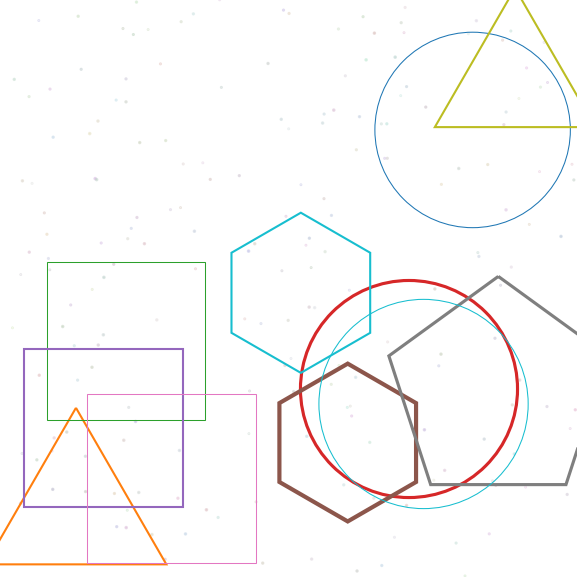[{"shape": "circle", "thickness": 0.5, "radius": 0.85, "center": [0.818, 0.774]}, {"shape": "triangle", "thickness": 1, "radius": 0.9, "center": [0.132, 0.112]}, {"shape": "square", "thickness": 0.5, "radius": 0.68, "center": [0.218, 0.409]}, {"shape": "circle", "thickness": 1.5, "radius": 0.94, "center": [0.708, 0.326]}, {"shape": "square", "thickness": 1, "radius": 0.69, "center": [0.18, 0.258]}, {"shape": "hexagon", "thickness": 2, "radius": 0.68, "center": [0.602, 0.233]}, {"shape": "square", "thickness": 0.5, "radius": 0.73, "center": [0.297, 0.171]}, {"shape": "pentagon", "thickness": 1.5, "radius": 1.0, "center": [0.863, 0.321]}, {"shape": "triangle", "thickness": 1, "radius": 0.8, "center": [0.892, 0.859]}, {"shape": "hexagon", "thickness": 1, "radius": 0.69, "center": [0.521, 0.492]}, {"shape": "circle", "thickness": 0.5, "radius": 0.91, "center": [0.733, 0.3]}]